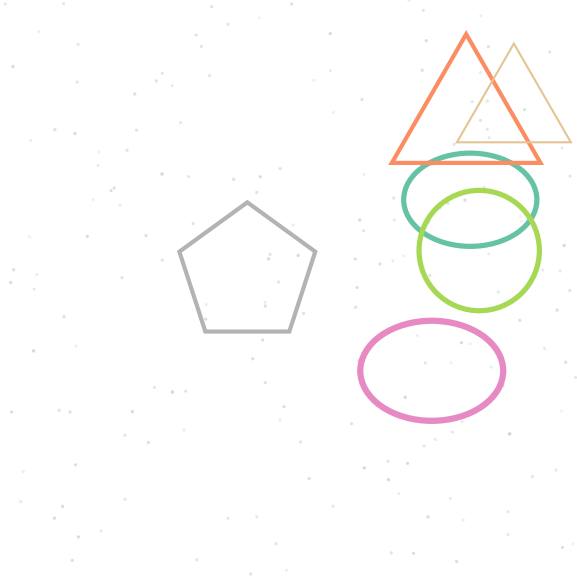[{"shape": "oval", "thickness": 2.5, "radius": 0.58, "center": [0.814, 0.653]}, {"shape": "triangle", "thickness": 2, "radius": 0.74, "center": [0.807, 0.791]}, {"shape": "oval", "thickness": 3, "radius": 0.62, "center": [0.748, 0.357]}, {"shape": "circle", "thickness": 2.5, "radius": 0.52, "center": [0.83, 0.565]}, {"shape": "triangle", "thickness": 1, "radius": 0.57, "center": [0.89, 0.81]}, {"shape": "pentagon", "thickness": 2, "radius": 0.62, "center": [0.428, 0.525]}]